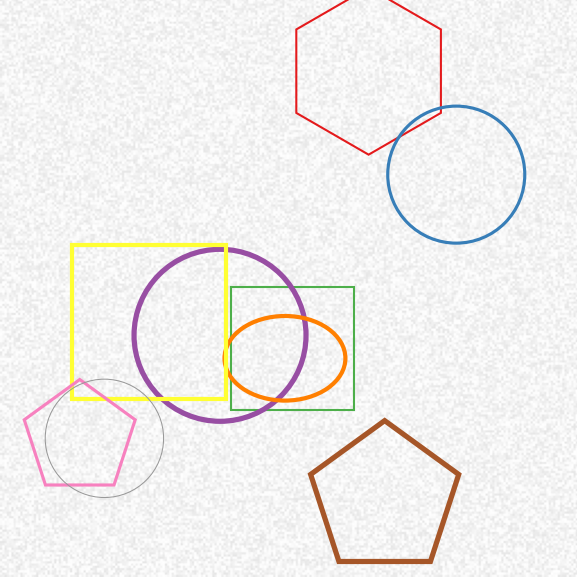[{"shape": "hexagon", "thickness": 1, "radius": 0.72, "center": [0.638, 0.876]}, {"shape": "circle", "thickness": 1.5, "radius": 0.59, "center": [0.79, 0.697]}, {"shape": "square", "thickness": 1, "radius": 0.53, "center": [0.506, 0.396]}, {"shape": "circle", "thickness": 2.5, "radius": 0.74, "center": [0.381, 0.419]}, {"shape": "oval", "thickness": 2, "radius": 0.52, "center": [0.493, 0.379]}, {"shape": "square", "thickness": 2, "radius": 0.67, "center": [0.258, 0.442]}, {"shape": "pentagon", "thickness": 2.5, "radius": 0.67, "center": [0.666, 0.136]}, {"shape": "pentagon", "thickness": 1.5, "radius": 0.5, "center": [0.138, 0.241]}, {"shape": "circle", "thickness": 0.5, "radius": 0.51, "center": [0.181, 0.24]}]